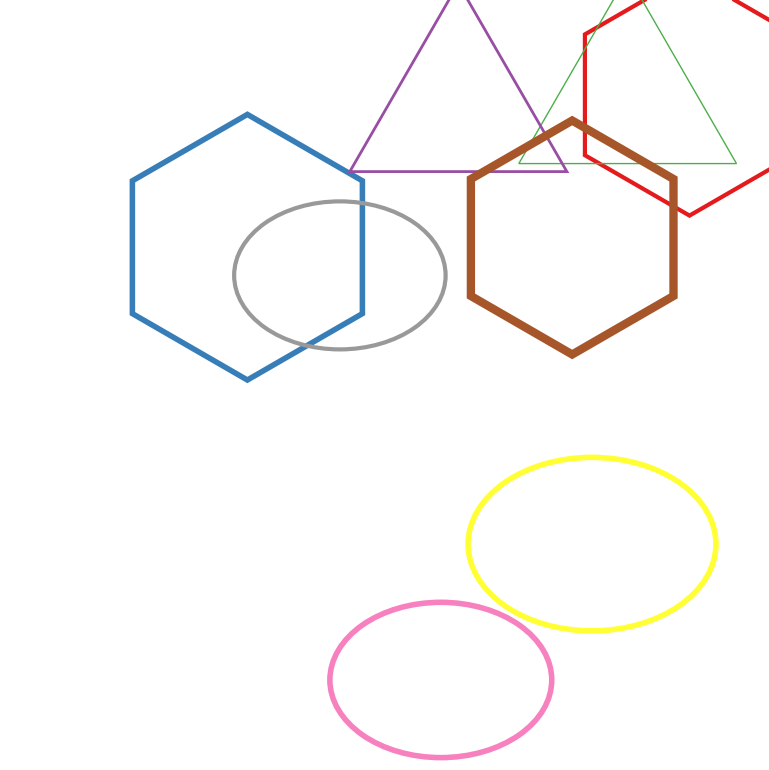[{"shape": "hexagon", "thickness": 1.5, "radius": 0.78, "center": [0.895, 0.877]}, {"shape": "hexagon", "thickness": 2, "radius": 0.86, "center": [0.321, 0.679]}, {"shape": "triangle", "thickness": 0.5, "radius": 0.82, "center": [0.815, 0.869]}, {"shape": "triangle", "thickness": 1, "radius": 0.81, "center": [0.595, 0.859]}, {"shape": "oval", "thickness": 2, "radius": 0.8, "center": [0.769, 0.293]}, {"shape": "hexagon", "thickness": 3, "radius": 0.76, "center": [0.743, 0.692]}, {"shape": "oval", "thickness": 2, "radius": 0.72, "center": [0.572, 0.117]}, {"shape": "oval", "thickness": 1.5, "radius": 0.69, "center": [0.441, 0.642]}]